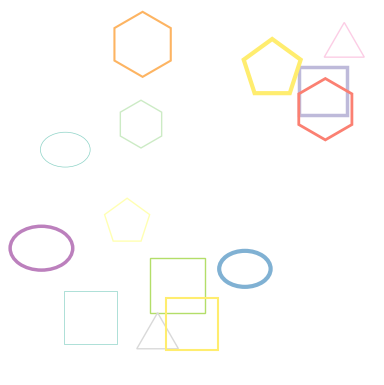[{"shape": "square", "thickness": 0.5, "radius": 0.34, "center": [0.234, 0.174]}, {"shape": "oval", "thickness": 0.5, "radius": 0.32, "center": [0.17, 0.611]}, {"shape": "pentagon", "thickness": 1, "radius": 0.31, "center": [0.33, 0.424]}, {"shape": "square", "thickness": 2.5, "radius": 0.31, "center": [0.839, 0.763]}, {"shape": "hexagon", "thickness": 2, "radius": 0.4, "center": [0.845, 0.716]}, {"shape": "oval", "thickness": 3, "radius": 0.33, "center": [0.636, 0.302]}, {"shape": "hexagon", "thickness": 1.5, "radius": 0.42, "center": [0.37, 0.885]}, {"shape": "square", "thickness": 1, "radius": 0.36, "center": [0.46, 0.258]}, {"shape": "triangle", "thickness": 1, "radius": 0.3, "center": [0.894, 0.882]}, {"shape": "triangle", "thickness": 1, "radius": 0.31, "center": [0.409, 0.125]}, {"shape": "oval", "thickness": 2.5, "radius": 0.41, "center": [0.108, 0.355]}, {"shape": "hexagon", "thickness": 1, "radius": 0.31, "center": [0.366, 0.678]}, {"shape": "square", "thickness": 1.5, "radius": 0.34, "center": [0.499, 0.159]}, {"shape": "pentagon", "thickness": 3, "radius": 0.39, "center": [0.707, 0.821]}]